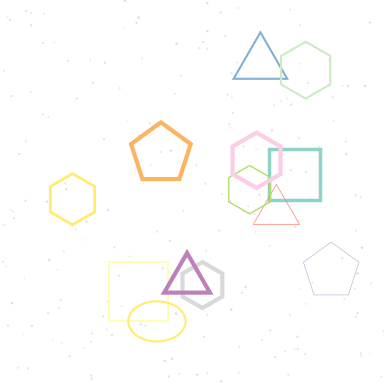[{"shape": "square", "thickness": 2.5, "radius": 0.33, "center": [0.765, 0.546]}, {"shape": "square", "thickness": 1.5, "radius": 0.38, "center": [0.36, 0.243]}, {"shape": "pentagon", "thickness": 0.5, "radius": 0.38, "center": [0.86, 0.295]}, {"shape": "triangle", "thickness": 0.5, "radius": 0.35, "center": [0.718, 0.452]}, {"shape": "triangle", "thickness": 1.5, "radius": 0.4, "center": [0.676, 0.836]}, {"shape": "pentagon", "thickness": 3, "radius": 0.41, "center": [0.418, 0.601]}, {"shape": "hexagon", "thickness": 1, "radius": 0.31, "center": [0.648, 0.507]}, {"shape": "hexagon", "thickness": 3, "radius": 0.36, "center": [0.666, 0.584]}, {"shape": "hexagon", "thickness": 3, "radius": 0.3, "center": [0.526, 0.26]}, {"shape": "triangle", "thickness": 3, "radius": 0.34, "center": [0.486, 0.274]}, {"shape": "hexagon", "thickness": 1.5, "radius": 0.37, "center": [0.794, 0.818]}, {"shape": "hexagon", "thickness": 2, "radius": 0.33, "center": [0.188, 0.482]}, {"shape": "oval", "thickness": 1.5, "radius": 0.37, "center": [0.408, 0.165]}]